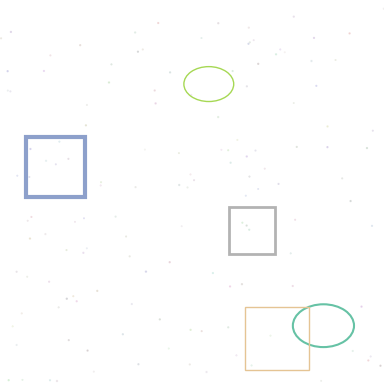[{"shape": "oval", "thickness": 1.5, "radius": 0.4, "center": [0.84, 0.154]}, {"shape": "square", "thickness": 3, "radius": 0.39, "center": [0.144, 0.567]}, {"shape": "oval", "thickness": 1, "radius": 0.32, "center": [0.542, 0.782]}, {"shape": "square", "thickness": 1, "radius": 0.41, "center": [0.719, 0.121]}, {"shape": "square", "thickness": 2, "radius": 0.3, "center": [0.655, 0.401]}]